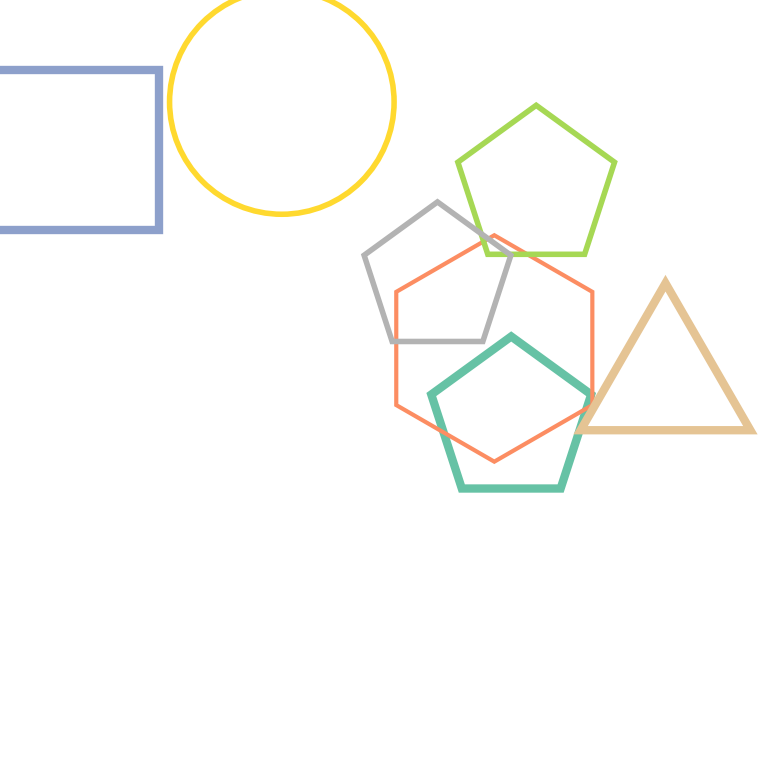[{"shape": "pentagon", "thickness": 3, "radius": 0.55, "center": [0.664, 0.454]}, {"shape": "hexagon", "thickness": 1.5, "radius": 0.74, "center": [0.642, 0.547]}, {"shape": "square", "thickness": 3, "radius": 0.52, "center": [0.102, 0.806]}, {"shape": "pentagon", "thickness": 2, "radius": 0.53, "center": [0.696, 0.756]}, {"shape": "circle", "thickness": 2, "radius": 0.73, "center": [0.366, 0.868]}, {"shape": "triangle", "thickness": 3, "radius": 0.64, "center": [0.864, 0.505]}, {"shape": "pentagon", "thickness": 2, "radius": 0.5, "center": [0.568, 0.638]}]